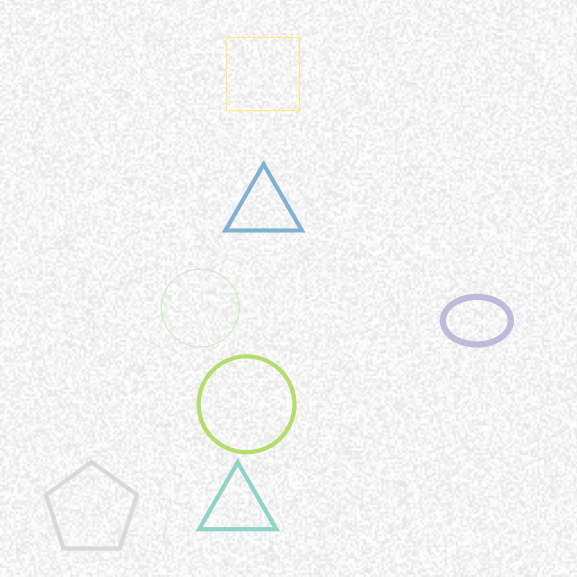[{"shape": "triangle", "thickness": 2, "radius": 0.39, "center": [0.412, 0.121]}, {"shape": "oval", "thickness": 3, "radius": 0.29, "center": [0.826, 0.444]}, {"shape": "triangle", "thickness": 2, "radius": 0.38, "center": [0.456, 0.638]}, {"shape": "circle", "thickness": 2, "radius": 0.41, "center": [0.427, 0.299]}, {"shape": "pentagon", "thickness": 2, "radius": 0.41, "center": [0.159, 0.116]}, {"shape": "circle", "thickness": 0.5, "radius": 0.34, "center": [0.347, 0.466]}, {"shape": "square", "thickness": 0.5, "radius": 0.32, "center": [0.455, 0.873]}]